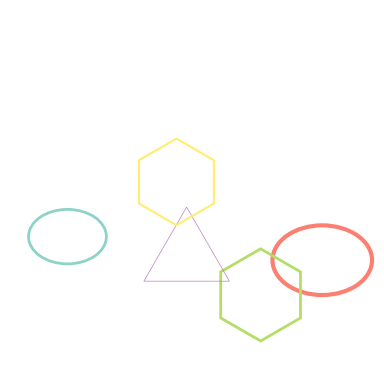[{"shape": "oval", "thickness": 2, "radius": 0.51, "center": [0.175, 0.385]}, {"shape": "oval", "thickness": 3, "radius": 0.65, "center": [0.837, 0.324]}, {"shape": "hexagon", "thickness": 2, "radius": 0.6, "center": [0.677, 0.234]}, {"shape": "triangle", "thickness": 0.5, "radius": 0.64, "center": [0.485, 0.334]}, {"shape": "hexagon", "thickness": 1.5, "radius": 0.56, "center": [0.458, 0.528]}]